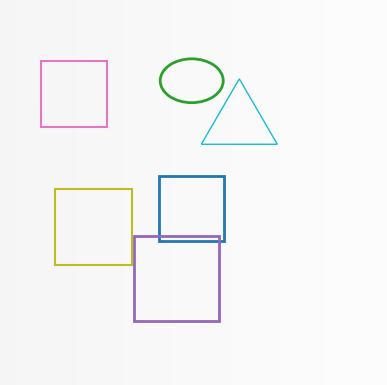[{"shape": "square", "thickness": 2, "radius": 0.42, "center": [0.494, 0.458]}, {"shape": "oval", "thickness": 2, "radius": 0.41, "center": [0.495, 0.79]}, {"shape": "square", "thickness": 2, "radius": 0.55, "center": [0.455, 0.277]}, {"shape": "square", "thickness": 1.5, "radius": 0.43, "center": [0.191, 0.757]}, {"shape": "square", "thickness": 1.5, "radius": 0.49, "center": [0.241, 0.409]}, {"shape": "triangle", "thickness": 1, "radius": 0.57, "center": [0.618, 0.682]}]